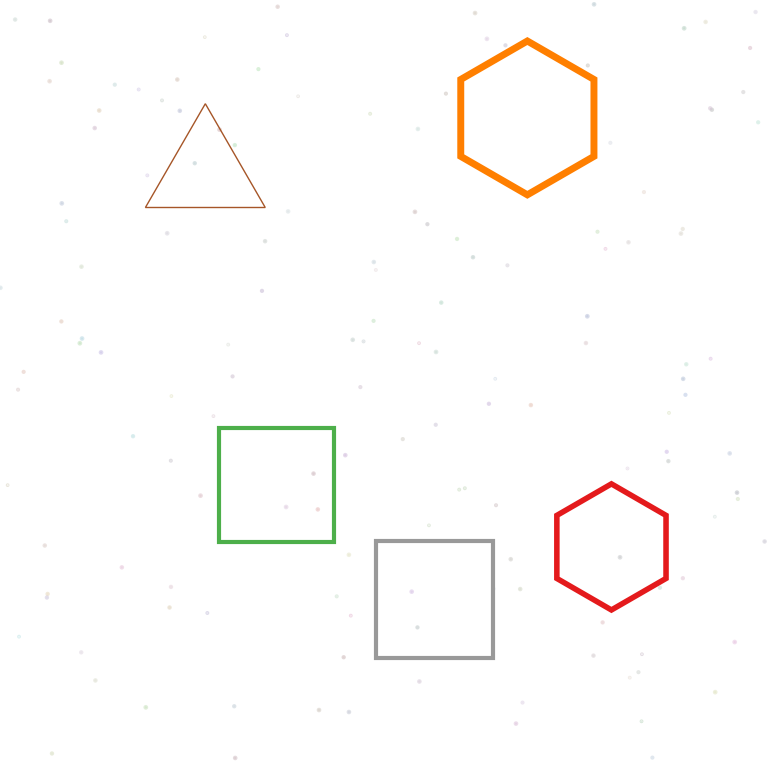[{"shape": "hexagon", "thickness": 2, "radius": 0.41, "center": [0.794, 0.29]}, {"shape": "square", "thickness": 1.5, "radius": 0.37, "center": [0.359, 0.37]}, {"shape": "hexagon", "thickness": 2.5, "radius": 0.5, "center": [0.685, 0.847]}, {"shape": "triangle", "thickness": 0.5, "radius": 0.45, "center": [0.267, 0.775]}, {"shape": "square", "thickness": 1.5, "radius": 0.38, "center": [0.565, 0.222]}]